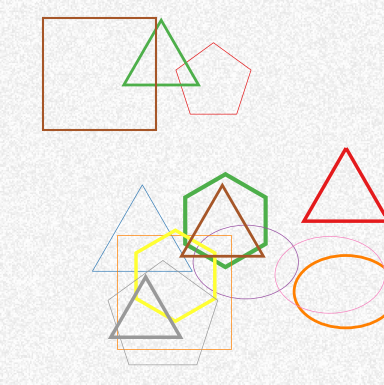[{"shape": "triangle", "thickness": 2.5, "radius": 0.63, "center": [0.899, 0.489]}, {"shape": "pentagon", "thickness": 0.5, "radius": 0.51, "center": [0.555, 0.786]}, {"shape": "triangle", "thickness": 0.5, "radius": 0.75, "center": [0.37, 0.37]}, {"shape": "hexagon", "thickness": 3, "radius": 0.6, "center": [0.586, 0.427]}, {"shape": "triangle", "thickness": 2, "radius": 0.56, "center": [0.419, 0.835]}, {"shape": "oval", "thickness": 0.5, "radius": 0.68, "center": [0.638, 0.319]}, {"shape": "square", "thickness": 0.5, "radius": 0.74, "center": [0.452, 0.241]}, {"shape": "oval", "thickness": 2, "radius": 0.67, "center": [0.898, 0.242]}, {"shape": "hexagon", "thickness": 2.5, "radius": 0.59, "center": [0.456, 0.284]}, {"shape": "triangle", "thickness": 2, "radius": 0.61, "center": [0.578, 0.396]}, {"shape": "square", "thickness": 1.5, "radius": 0.73, "center": [0.258, 0.808]}, {"shape": "oval", "thickness": 0.5, "radius": 0.71, "center": [0.857, 0.286]}, {"shape": "pentagon", "thickness": 0.5, "radius": 0.75, "center": [0.423, 0.174]}, {"shape": "triangle", "thickness": 2.5, "radius": 0.52, "center": [0.378, 0.176]}]